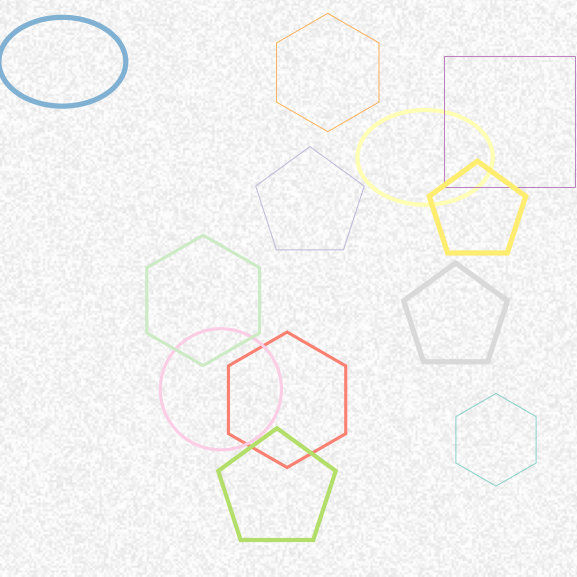[{"shape": "hexagon", "thickness": 0.5, "radius": 0.4, "center": [0.859, 0.238]}, {"shape": "oval", "thickness": 2, "radius": 0.59, "center": [0.736, 0.727]}, {"shape": "pentagon", "thickness": 0.5, "radius": 0.49, "center": [0.537, 0.646]}, {"shape": "hexagon", "thickness": 1.5, "radius": 0.59, "center": [0.497, 0.307]}, {"shape": "oval", "thickness": 2.5, "radius": 0.55, "center": [0.108, 0.892]}, {"shape": "hexagon", "thickness": 0.5, "radius": 0.51, "center": [0.568, 0.874]}, {"shape": "pentagon", "thickness": 2, "radius": 0.53, "center": [0.48, 0.151]}, {"shape": "circle", "thickness": 1.5, "radius": 0.52, "center": [0.382, 0.325]}, {"shape": "pentagon", "thickness": 2.5, "radius": 0.47, "center": [0.789, 0.449]}, {"shape": "square", "thickness": 0.5, "radius": 0.57, "center": [0.883, 0.788]}, {"shape": "hexagon", "thickness": 1.5, "radius": 0.56, "center": [0.352, 0.479]}, {"shape": "pentagon", "thickness": 2.5, "radius": 0.44, "center": [0.827, 0.632]}]